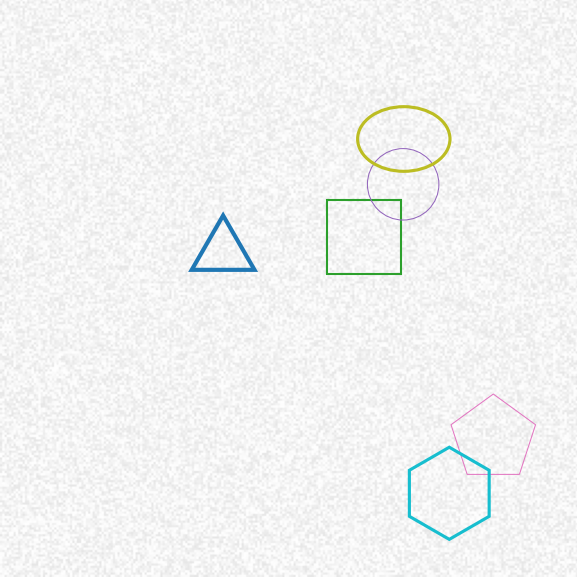[{"shape": "triangle", "thickness": 2, "radius": 0.31, "center": [0.386, 0.563]}, {"shape": "square", "thickness": 1, "radius": 0.32, "center": [0.63, 0.589]}, {"shape": "circle", "thickness": 0.5, "radius": 0.31, "center": [0.698, 0.68]}, {"shape": "pentagon", "thickness": 0.5, "radius": 0.38, "center": [0.854, 0.24]}, {"shape": "oval", "thickness": 1.5, "radius": 0.4, "center": [0.699, 0.758]}, {"shape": "hexagon", "thickness": 1.5, "radius": 0.4, "center": [0.778, 0.145]}]